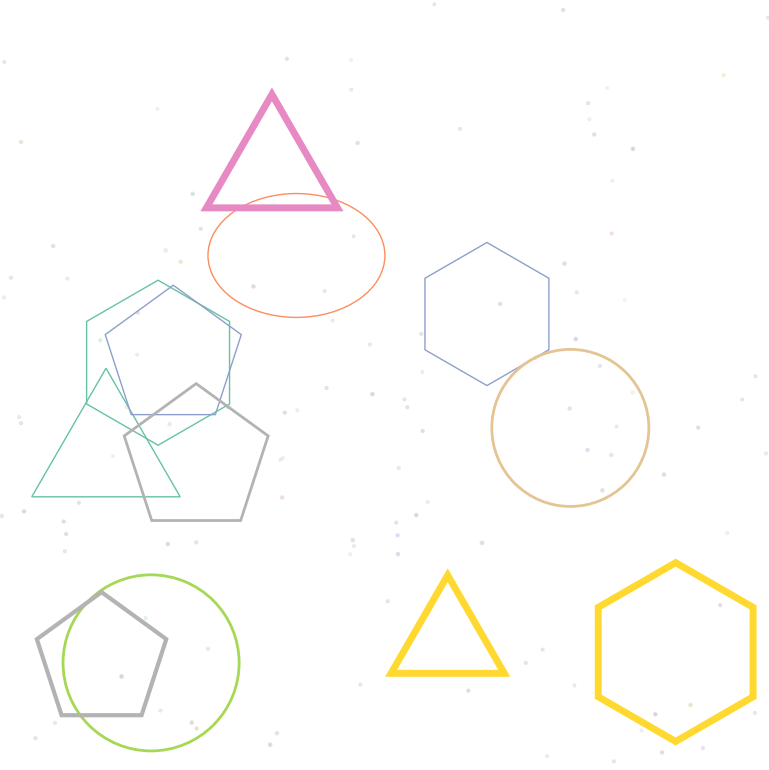[{"shape": "hexagon", "thickness": 0.5, "radius": 0.54, "center": [0.205, 0.529]}, {"shape": "triangle", "thickness": 0.5, "radius": 0.56, "center": [0.138, 0.41]}, {"shape": "oval", "thickness": 0.5, "radius": 0.57, "center": [0.385, 0.668]}, {"shape": "pentagon", "thickness": 0.5, "radius": 0.46, "center": [0.225, 0.537]}, {"shape": "hexagon", "thickness": 0.5, "radius": 0.46, "center": [0.632, 0.592]}, {"shape": "triangle", "thickness": 2.5, "radius": 0.49, "center": [0.353, 0.779]}, {"shape": "circle", "thickness": 1, "radius": 0.57, "center": [0.196, 0.139]}, {"shape": "triangle", "thickness": 2.5, "radius": 0.42, "center": [0.581, 0.168]}, {"shape": "hexagon", "thickness": 2.5, "radius": 0.58, "center": [0.877, 0.153]}, {"shape": "circle", "thickness": 1, "radius": 0.51, "center": [0.741, 0.444]}, {"shape": "pentagon", "thickness": 1.5, "radius": 0.44, "center": [0.132, 0.143]}, {"shape": "pentagon", "thickness": 1, "radius": 0.49, "center": [0.255, 0.404]}]